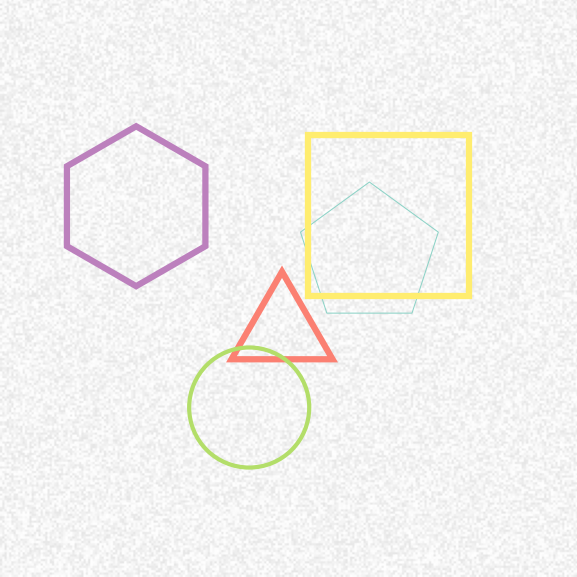[{"shape": "pentagon", "thickness": 0.5, "radius": 0.63, "center": [0.64, 0.558]}, {"shape": "triangle", "thickness": 3, "radius": 0.51, "center": [0.488, 0.428]}, {"shape": "circle", "thickness": 2, "radius": 0.52, "center": [0.431, 0.293]}, {"shape": "hexagon", "thickness": 3, "radius": 0.69, "center": [0.236, 0.642]}, {"shape": "square", "thickness": 3, "radius": 0.7, "center": [0.673, 0.627]}]